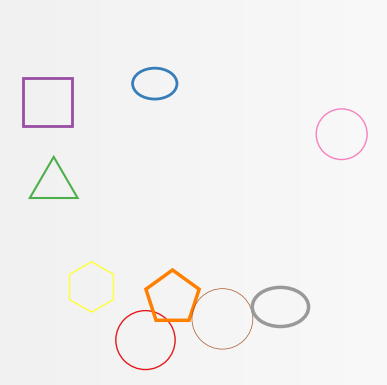[{"shape": "circle", "thickness": 1, "radius": 0.38, "center": [0.375, 0.117]}, {"shape": "oval", "thickness": 2, "radius": 0.29, "center": [0.399, 0.783]}, {"shape": "triangle", "thickness": 1.5, "radius": 0.36, "center": [0.139, 0.521]}, {"shape": "square", "thickness": 2, "radius": 0.32, "center": [0.122, 0.735]}, {"shape": "pentagon", "thickness": 2.5, "radius": 0.36, "center": [0.445, 0.226]}, {"shape": "hexagon", "thickness": 1, "radius": 0.33, "center": [0.236, 0.255]}, {"shape": "circle", "thickness": 0.5, "radius": 0.39, "center": [0.574, 0.172]}, {"shape": "circle", "thickness": 1, "radius": 0.33, "center": [0.882, 0.651]}, {"shape": "oval", "thickness": 2.5, "radius": 0.36, "center": [0.724, 0.203]}]